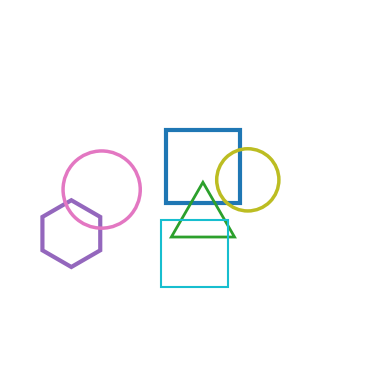[{"shape": "square", "thickness": 3, "radius": 0.48, "center": [0.527, 0.567]}, {"shape": "triangle", "thickness": 2, "radius": 0.47, "center": [0.527, 0.432]}, {"shape": "hexagon", "thickness": 3, "radius": 0.43, "center": [0.185, 0.393]}, {"shape": "circle", "thickness": 2.5, "radius": 0.5, "center": [0.264, 0.508]}, {"shape": "circle", "thickness": 2.5, "radius": 0.4, "center": [0.644, 0.533]}, {"shape": "square", "thickness": 1.5, "radius": 0.44, "center": [0.505, 0.341]}]